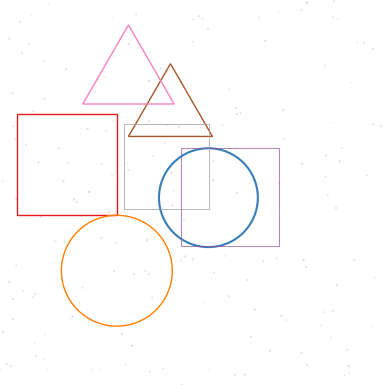[{"shape": "square", "thickness": 1, "radius": 0.65, "center": [0.174, 0.573]}, {"shape": "circle", "thickness": 1.5, "radius": 0.64, "center": [0.541, 0.487]}, {"shape": "square", "thickness": 0.5, "radius": 0.64, "center": [0.598, 0.489]}, {"shape": "circle", "thickness": 1, "radius": 0.72, "center": [0.303, 0.297]}, {"shape": "triangle", "thickness": 1, "radius": 0.63, "center": [0.443, 0.709]}, {"shape": "triangle", "thickness": 1, "radius": 0.68, "center": [0.334, 0.798]}, {"shape": "square", "thickness": 0.5, "radius": 0.55, "center": [0.433, 0.568]}]